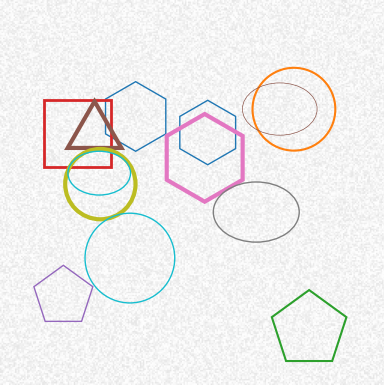[{"shape": "hexagon", "thickness": 1, "radius": 0.42, "center": [0.54, 0.656]}, {"shape": "hexagon", "thickness": 1, "radius": 0.45, "center": [0.352, 0.697]}, {"shape": "circle", "thickness": 1.5, "radius": 0.54, "center": [0.763, 0.716]}, {"shape": "pentagon", "thickness": 1.5, "radius": 0.51, "center": [0.803, 0.145]}, {"shape": "square", "thickness": 2, "radius": 0.44, "center": [0.202, 0.652]}, {"shape": "pentagon", "thickness": 1, "radius": 0.4, "center": [0.165, 0.23]}, {"shape": "triangle", "thickness": 3, "radius": 0.4, "center": [0.246, 0.656]}, {"shape": "oval", "thickness": 0.5, "radius": 0.48, "center": [0.727, 0.717]}, {"shape": "hexagon", "thickness": 3, "radius": 0.57, "center": [0.532, 0.59]}, {"shape": "oval", "thickness": 1, "radius": 0.56, "center": [0.666, 0.449]}, {"shape": "circle", "thickness": 3, "radius": 0.46, "center": [0.261, 0.522]}, {"shape": "oval", "thickness": 1, "radius": 0.41, "center": [0.258, 0.55]}, {"shape": "circle", "thickness": 1, "radius": 0.58, "center": [0.337, 0.33]}]